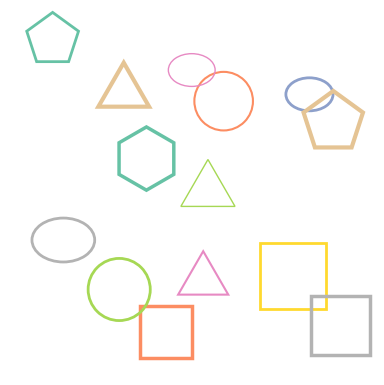[{"shape": "pentagon", "thickness": 2, "radius": 0.35, "center": [0.137, 0.897]}, {"shape": "hexagon", "thickness": 2.5, "radius": 0.41, "center": [0.38, 0.588]}, {"shape": "circle", "thickness": 1.5, "radius": 0.38, "center": [0.581, 0.737]}, {"shape": "square", "thickness": 2.5, "radius": 0.34, "center": [0.432, 0.138]}, {"shape": "oval", "thickness": 2, "radius": 0.31, "center": [0.804, 0.755]}, {"shape": "oval", "thickness": 1, "radius": 0.3, "center": [0.498, 0.818]}, {"shape": "triangle", "thickness": 1.5, "radius": 0.38, "center": [0.528, 0.272]}, {"shape": "triangle", "thickness": 1, "radius": 0.41, "center": [0.54, 0.504]}, {"shape": "circle", "thickness": 2, "radius": 0.4, "center": [0.31, 0.248]}, {"shape": "square", "thickness": 2, "radius": 0.43, "center": [0.761, 0.283]}, {"shape": "pentagon", "thickness": 3, "radius": 0.41, "center": [0.866, 0.683]}, {"shape": "triangle", "thickness": 3, "radius": 0.38, "center": [0.321, 0.761]}, {"shape": "oval", "thickness": 2, "radius": 0.41, "center": [0.164, 0.377]}, {"shape": "square", "thickness": 2.5, "radius": 0.38, "center": [0.883, 0.154]}]